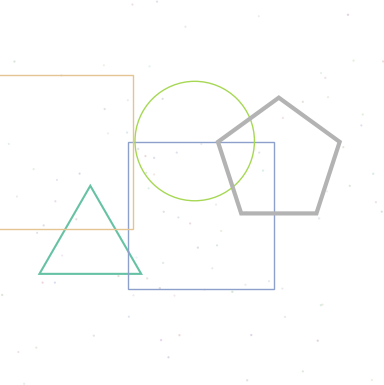[{"shape": "triangle", "thickness": 1.5, "radius": 0.76, "center": [0.235, 0.365]}, {"shape": "square", "thickness": 1, "radius": 0.95, "center": [0.521, 0.441]}, {"shape": "circle", "thickness": 1, "radius": 0.78, "center": [0.506, 0.634]}, {"shape": "square", "thickness": 1, "radius": 1.0, "center": [0.146, 0.605]}, {"shape": "pentagon", "thickness": 3, "radius": 0.83, "center": [0.724, 0.58]}]